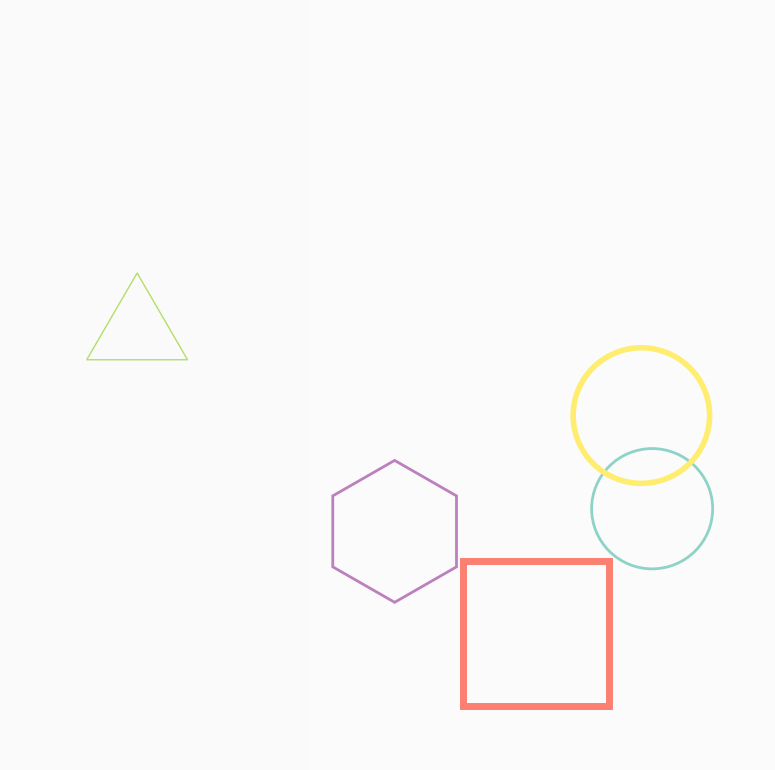[{"shape": "circle", "thickness": 1, "radius": 0.39, "center": [0.841, 0.339]}, {"shape": "square", "thickness": 2.5, "radius": 0.47, "center": [0.692, 0.177]}, {"shape": "triangle", "thickness": 0.5, "radius": 0.38, "center": [0.177, 0.57]}, {"shape": "hexagon", "thickness": 1, "radius": 0.46, "center": [0.509, 0.31]}, {"shape": "circle", "thickness": 2, "radius": 0.44, "center": [0.828, 0.46]}]